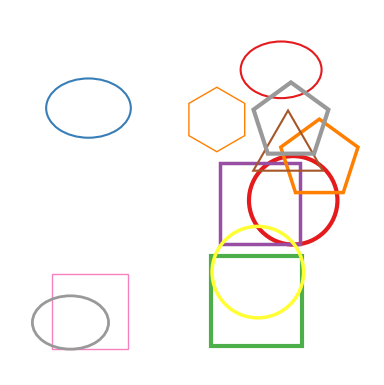[{"shape": "circle", "thickness": 3, "radius": 0.57, "center": [0.762, 0.48]}, {"shape": "oval", "thickness": 1.5, "radius": 0.53, "center": [0.73, 0.819]}, {"shape": "oval", "thickness": 1.5, "radius": 0.55, "center": [0.23, 0.719]}, {"shape": "square", "thickness": 3, "radius": 0.59, "center": [0.666, 0.218]}, {"shape": "square", "thickness": 2.5, "radius": 0.52, "center": [0.675, 0.471]}, {"shape": "hexagon", "thickness": 1, "radius": 0.42, "center": [0.563, 0.69]}, {"shape": "pentagon", "thickness": 2.5, "radius": 0.53, "center": [0.83, 0.585]}, {"shape": "circle", "thickness": 2.5, "radius": 0.59, "center": [0.67, 0.293]}, {"shape": "triangle", "thickness": 1.5, "radius": 0.52, "center": [0.748, 0.609]}, {"shape": "square", "thickness": 1, "radius": 0.49, "center": [0.234, 0.192]}, {"shape": "oval", "thickness": 2, "radius": 0.49, "center": [0.183, 0.162]}, {"shape": "pentagon", "thickness": 3, "radius": 0.51, "center": [0.756, 0.684]}]